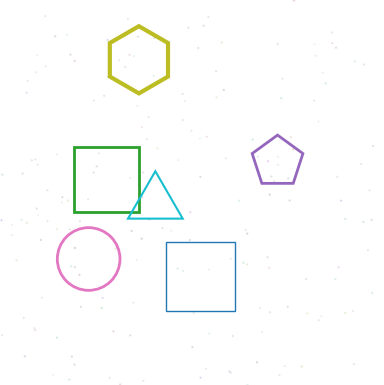[{"shape": "square", "thickness": 1, "radius": 0.45, "center": [0.52, 0.282]}, {"shape": "square", "thickness": 2, "radius": 0.42, "center": [0.277, 0.534]}, {"shape": "pentagon", "thickness": 2, "radius": 0.35, "center": [0.721, 0.58]}, {"shape": "circle", "thickness": 2, "radius": 0.41, "center": [0.23, 0.327]}, {"shape": "hexagon", "thickness": 3, "radius": 0.44, "center": [0.361, 0.845]}, {"shape": "triangle", "thickness": 1.5, "radius": 0.41, "center": [0.403, 0.473]}]